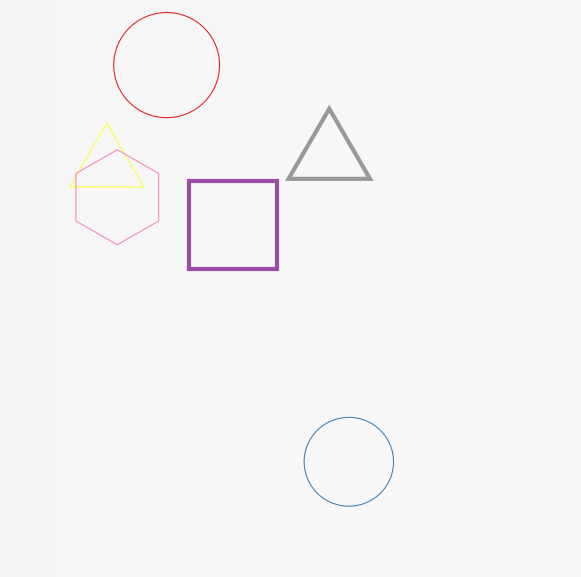[{"shape": "circle", "thickness": 0.5, "radius": 0.46, "center": [0.287, 0.886]}, {"shape": "circle", "thickness": 0.5, "radius": 0.38, "center": [0.6, 0.2]}, {"shape": "square", "thickness": 2, "radius": 0.38, "center": [0.401, 0.609]}, {"shape": "triangle", "thickness": 0.5, "radius": 0.37, "center": [0.184, 0.712]}, {"shape": "hexagon", "thickness": 0.5, "radius": 0.41, "center": [0.202, 0.658]}, {"shape": "triangle", "thickness": 2, "radius": 0.4, "center": [0.566, 0.73]}]